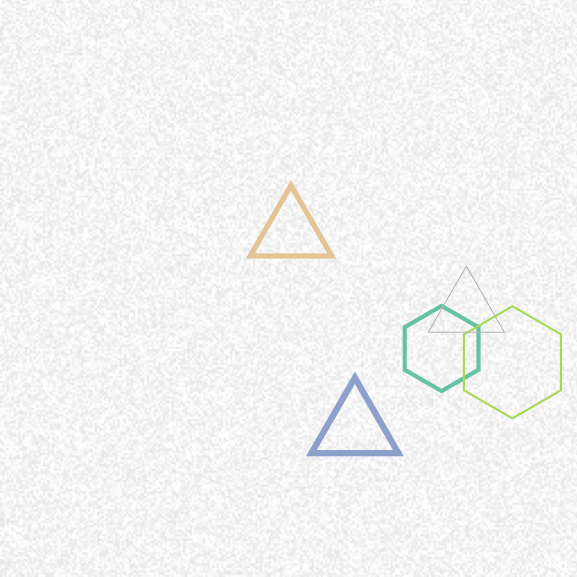[{"shape": "hexagon", "thickness": 2, "radius": 0.37, "center": [0.765, 0.396]}, {"shape": "triangle", "thickness": 3, "radius": 0.44, "center": [0.615, 0.258]}, {"shape": "hexagon", "thickness": 1, "radius": 0.49, "center": [0.887, 0.372]}, {"shape": "triangle", "thickness": 2.5, "radius": 0.41, "center": [0.504, 0.597]}, {"shape": "triangle", "thickness": 0.5, "radius": 0.38, "center": [0.808, 0.462]}]